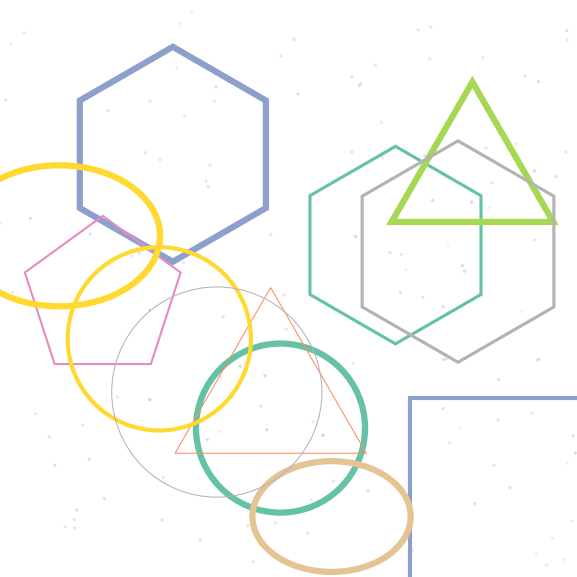[{"shape": "circle", "thickness": 3, "radius": 0.73, "center": [0.486, 0.258]}, {"shape": "hexagon", "thickness": 1.5, "radius": 0.86, "center": [0.685, 0.575]}, {"shape": "triangle", "thickness": 0.5, "radius": 0.96, "center": [0.469, 0.31]}, {"shape": "hexagon", "thickness": 3, "radius": 0.93, "center": [0.299, 0.732]}, {"shape": "square", "thickness": 2, "radius": 0.88, "center": [0.886, 0.134]}, {"shape": "pentagon", "thickness": 1, "radius": 0.71, "center": [0.178, 0.483]}, {"shape": "triangle", "thickness": 3, "radius": 0.81, "center": [0.818, 0.696]}, {"shape": "oval", "thickness": 3, "radius": 0.87, "center": [0.103, 0.591]}, {"shape": "circle", "thickness": 2, "radius": 0.79, "center": [0.276, 0.412]}, {"shape": "oval", "thickness": 3, "radius": 0.69, "center": [0.574, 0.105]}, {"shape": "circle", "thickness": 0.5, "radius": 0.91, "center": [0.375, 0.32]}, {"shape": "hexagon", "thickness": 1.5, "radius": 0.96, "center": [0.793, 0.564]}]